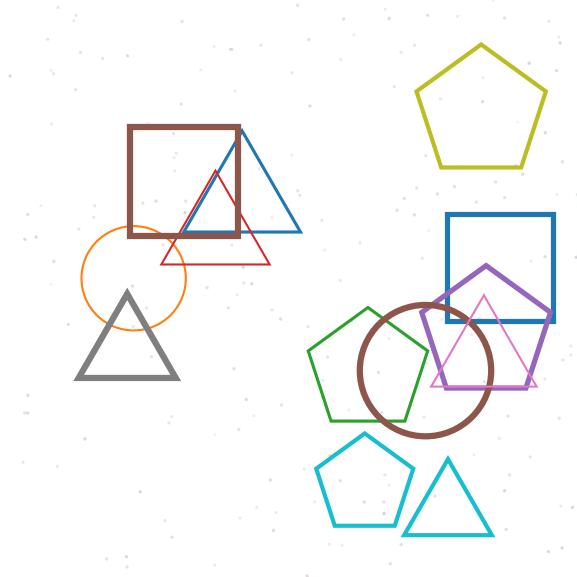[{"shape": "square", "thickness": 2.5, "radius": 0.46, "center": [0.866, 0.536]}, {"shape": "triangle", "thickness": 1.5, "radius": 0.58, "center": [0.419, 0.656]}, {"shape": "circle", "thickness": 1, "radius": 0.45, "center": [0.231, 0.517]}, {"shape": "pentagon", "thickness": 1.5, "radius": 0.54, "center": [0.637, 0.358]}, {"shape": "triangle", "thickness": 1, "radius": 0.54, "center": [0.373, 0.595]}, {"shape": "pentagon", "thickness": 2.5, "radius": 0.59, "center": [0.842, 0.422]}, {"shape": "square", "thickness": 3, "radius": 0.47, "center": [0.319, 0.685]}, {"shape": "circle", "thickness": 3, "radius": 0.57, "center": [0.737, 0.357]}, {"shape": "triangle", "thickness": 1, "radius": 0.53, "center": [0.838, 0.382]}, {"shape": "triangle", "thickness": 3, "radius": 0.49, "center": [0.22, 0.393]}, {"shape": "pentagon", "thickness": 2, "radius": 0.59, "center": [0.833, 0.804]}, {"shape": "triangle", "thickness": 2, "radius": 0.44, "center": [0.776, 0.116]}, {"shape": "pentagon", "thickness": 2, "radius": 0.44, "center": [0.632, 0.16]}]